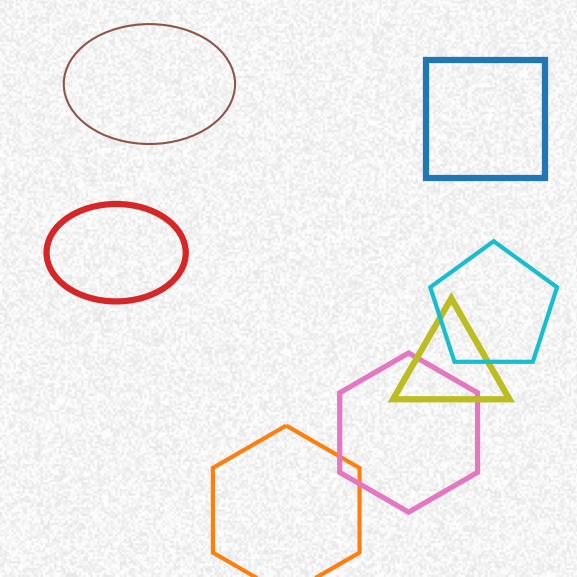[{"shape": "square", "thickness": 3, "radius": 0.51, "center": [0.841, 0.793]}, {"shape": "hexagon", "thickness": 2, "radius": 0.73, "center": [0.496, 0.116]}, {"shape": "oval", "thickness": 3, "radius": 0.6, "center": [0.201, 0.562]}, {"shape": "oval", "thickness": 1, "radius": 0.74, "center": [0.259, 0.854]}, {"shape": "hexagon", "thickness": 2.5, "radius": 0.69, "center": [0.708, 0.25]}, {"shape": "triangle", "thickness": 3, "radius": 0.58, "center": [0.781, 0.366]}, {"shape": "pentagon", "thickness": 2, "radius": 0.58, "center": [0.855, 0.466]}]